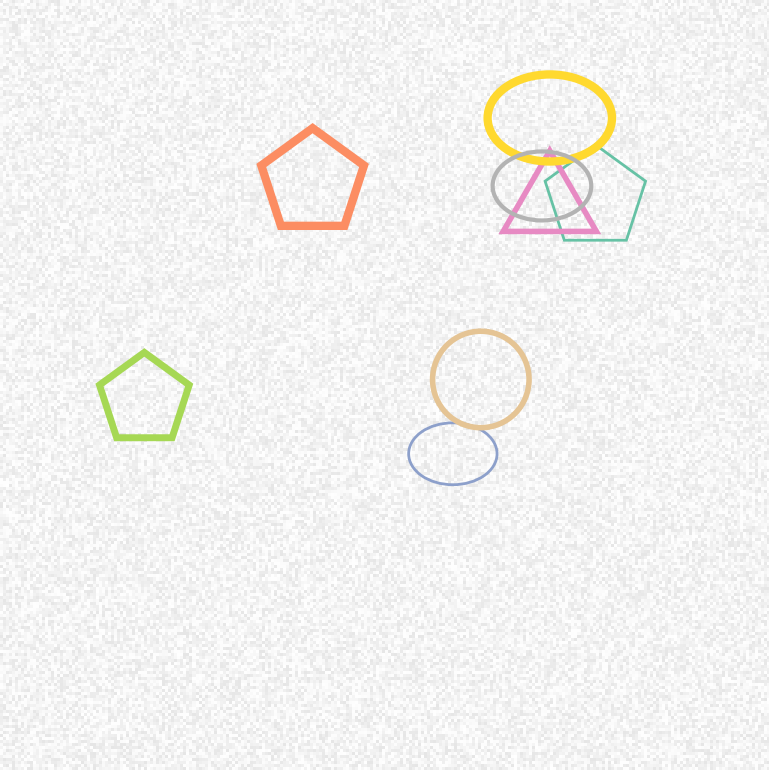[{"shape": "pentagon", "thickness": 1, "radius": 0.34, "center": [0.773, 0.744]}, {"shape": "pentagon", "thickness": 3, "radius": 0.35, "center": [0.406, 0.763]}, {"shape": "oval", "thickness": 1, "radius": 0.29, "center": [0.588, 0.411]}, {"shape": "triangle", "thickness": 2, "radius": 0.35, "center": [0.714, 0.734]}, {"shape": "pentagon", "thickness": 2.5, "radius": 0.31, "center": [0.187, 0.481]}, {"shape": "oval", "thickness": 3, "radius": 0.4, "center": [0.714, 0.847]}, {"shape": "circle", "thickness": 2, "radius": 0.31, "center": [0.624, 0.507]}, {"shape": "oval", "thickness": 1.5, "radius": 0.32, "center": [0.704, 0.758]}]